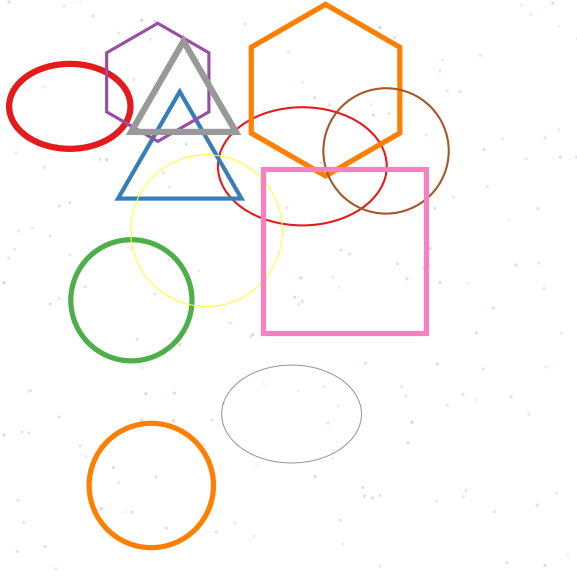[{"shape": "oval", "thickness": 3, "radius": 0.53, "center": [0.121, 0.815]}, {"shape": "oval", "thickness": 1, "radius": 0.73, "center": [0.524, 0.711]}, {"shape": "triangle", "thickness": 2, "radius": 0.62, "center": [0.311, 0.717]}, {"shape": "circle", "thickness": 2.5, "radius": 0.52, "center": [0.227, 0.479]}, {"shape": "hexagon", "thickness": 1.5, "radius": 0.51, "center": [0.273, 0.857]}, {"shape": "hexagon", "thickness": 2.5, "radius": 0.74, "center": [0.564, 0.843]}, {"shape": "circle", "thickness": 2.5, "radius": 0.54, "center": [0.262, 0.159]}, {"shape": "circle", "thickness": 0.5, "radius": 0.66, "center": [0.358, 0.6]}, {"shape": "circle", "thickness": 1, "radius": 0.54, "center": [0.668, 0.738]}, {"shape": "square", "thickness": 2.5, "radius": 0.71, "center": [0.597, 0.564]}, {"shape": "triangle", "thickness": 3, "radius": 0.52, "center": [0.318, 0.823]}, {"shape": "oval", "thickness": 0.5, "radius": 0.61, "center": [0.505, 0.282]}]